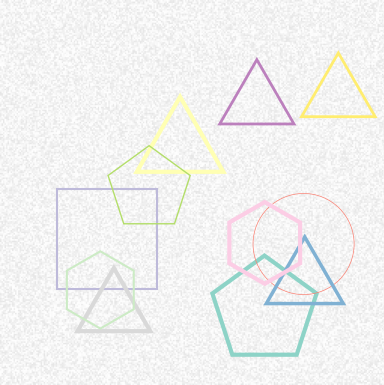[{"shape": "pentagon", "thickness": 3, "radius": 0.71, "center": [0.687, 0.194]}, {"shape": "triangle", "thickness": 3, "radius": 0.65, "center": [0.468, 0.619]}, {"shape": "square", "thickness": 1.5, "radius": 0.65, "center": [0.278, 0.379]}, {"shape": "circle", "thickness": 0.5, "radius": 0.66, "center": [0.789, 0.366]}, {"shape": "triangle", "thickness": 2.5, "radius": 0.58, "center": [0.792, 0.269]}, {"shape": "pentagon", "thickness": 1, "radius": 0.56, "center": [0.387, 0.509]}, {"shape": "hexagon", "thickness": 3, "radius": 0.53, "center": [0.688, 0.369]}, {"shape": "triangle", "thickness": 3, "radius": 0.55, "center": [0.296, 0.194]}, {"shape": "triangle", "thickness": 2, "radius": 0.56, "center": [0.667, 0.734]}, {"shape": "hexagon", "thickness": 1.5, "radius": 0.5, "center": [0.261, 0.247]}, {"shape": "triangle", "thickness": 2, "radius": 0.55, "center": [0.879, 0.752]}]